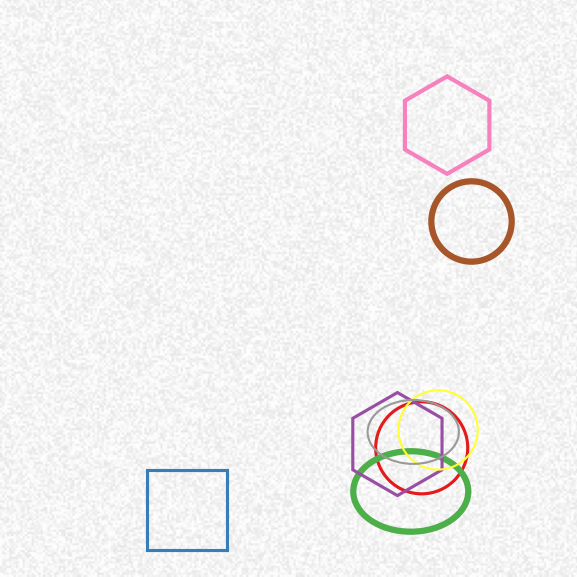[{"shape": "circle", "thickness": 1.5, "radius": 0.4, "center": [0.73, 0.224]}, {"shape": "square", "thickness": 1.5, "radius": 0.35, "center": [0.323, 0.116]}, {"shape": "oval", "thickness": 3, "radius": 0.5, "center": [0.711, 0.148]}, {"shape": "hexagon", "thickness": 1.5, "radius": 0.45, "center": [0.688, 0.23]}, {"shape": "circle", "thickness": 1, "radius": 0.34, "center": [0.759, 0.255]}, {"shape": "circle", "thickness": 3, "radius": 0.35, "center": [0.816, 0.616]}, {"shape": "hexagon", "thickness": 2, "radius": 0.42, "center": [0.774, 0.783]}, {"shape": "oval", "thickness": 1, "radius": 0.4, "center": [0.716, 0.251]}]